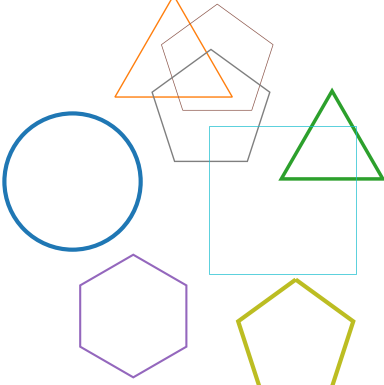[{"shape": "circle", "thickness": 3, "radius": 0.88, "center": [0.188, 0.528]}, {"shape": "triangle", "thickness": 1, "radius": 0.88, "center": [0.451, 0.836]}, {"shape": "triangle", "thickness": 2.5, "radius": 0.76, "center": [0.863, 0.611]}, {"shape": "hexagon", "thickness": 1.5, "radius": 0.8, "center": [0.346, 0.179]}, {"shape": "pentagon", "thickness": 0.5, "radius": 0.76, "center": [0.564, 0.837]}, {"shape": "pentagon", "thickness": 1, "radius": 0.8, "center": [0.548, 0.711]}, {"shape": "pentagon", "thickness": 3, "radius": 0.79, "center": [0.768, 0.117]}, {"shape": "square", "thickness": 0.5, "radius": 0.96, "center": [0.734, 0.481]}]